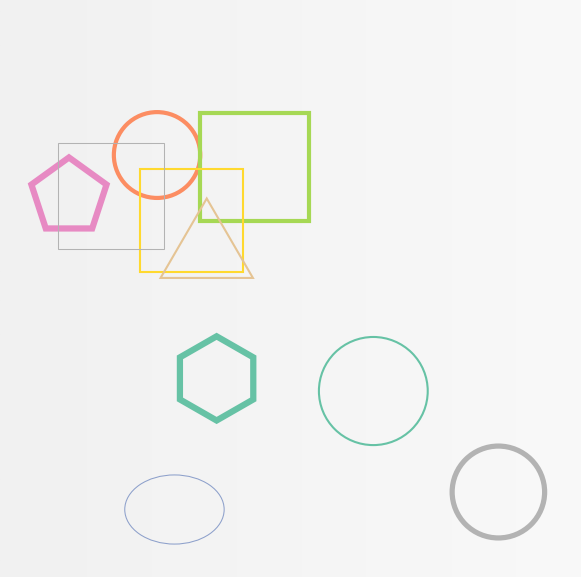[{"shape": "circle", "thickness": 1, "radius": 0.47, "center": [0.642, 0.322]}, {"shape": "hexagon", "thickness": 3, "radius": 0.36, "center": [0.373, 0.344]}, {"shape": "circle", "thickness": 2, "radius": 0.37, "center": [0.27, 0.731]}, {"shape": "oval", "thickness": 0.5, "radius": 0.43, "center": [0.3, 0.117]}, {"shape": "pentagon", "thickness": 3, "radius": 0.34, "center": [0.119, 0.658]}, {"shape": "square", "thickness": 2, "radius": 0.47, "center": [0.437, 0.71]}, {"shape": "square", "thickness": 1, "radius": 0.45, "center": [0.329, 0.617]}, {"shape": "triangle", "thickness": 1, "radius": 0.46, "center": [0.356, 0.564]}, {"shape": "square", "thickness": 0.5, "radius": 0.46, "center": [0.191, 0.66]}, {"shape": "circle", "thickness": 2.5, "radius": 0.4, "center": [0.857, 0.147]}]